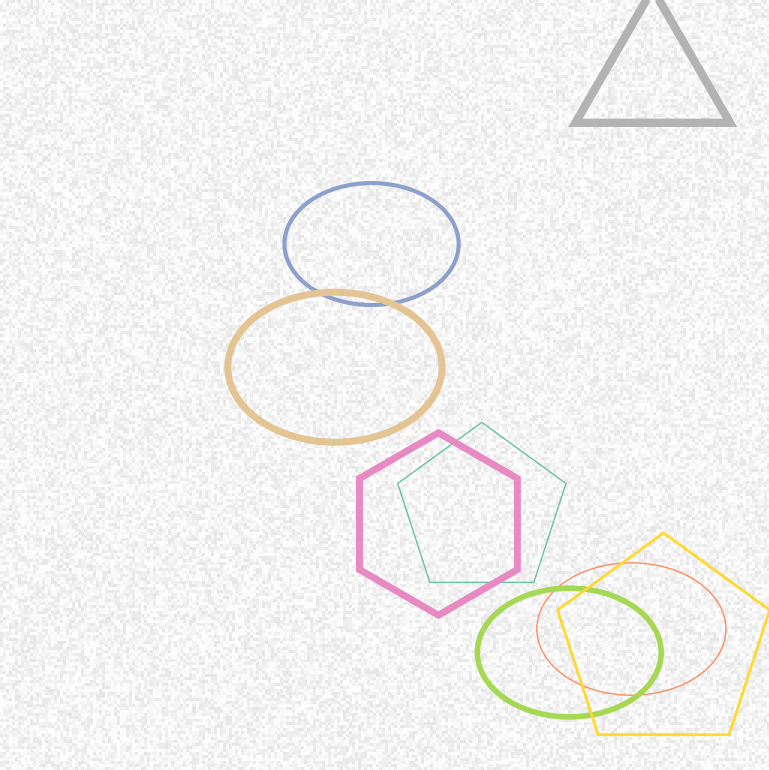[{"shape": "pentagon", "thickness": 0.5, "radius": 0.57, "center": [0.626, 0.337]}, {"shape": "oval", "thickness": 0.5, "radius": 0.61, "center": [0.82, 0.183]}, {"shape": "oval", "thickness": 1.5, "radius": 0.57, "center": [0.483, 0.683]}, {"shape": "hexagon", "thickness": 2.5, "radius": 0.59, "center": [0.569, 0.319]}, {"shape": "oval", "thickness": 2, "radius": 0.6, "center": [0.739, 0.153]}, {"shape": "pentagon", "thickness": 1, "radius": 0.72, "center": [0.862, 0.163]}, {"shape": "oval", "thickness": 2.5, "radius": 0.7, "center": [0.435, 0.523]}, {"shape": "triangle", "thickness": 3, "radius": 0.58, "center": [0.848, 0.898]}]